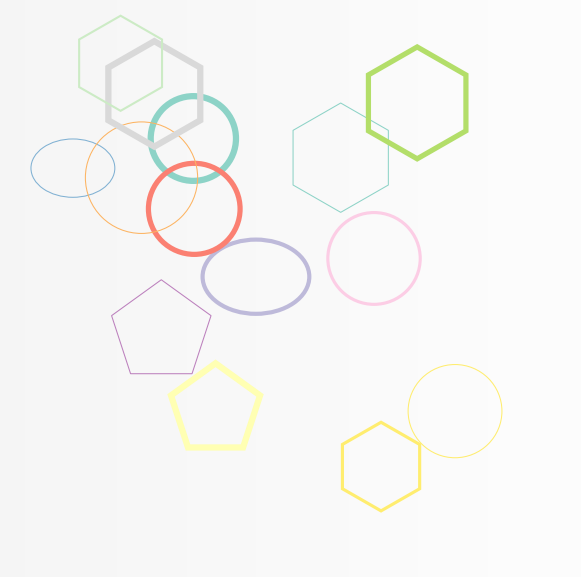[{"shape": "circle", "thickness": 3, "radius": 0.37, "center": [0.333, 0.759]}, {"shape": "hexagon", "thickness": 0.5, "radius": 0.47, "center": [0.586, 0.726]}, {"shape": "pentagon", "thickness": 3, "radius": 0.4, "center": [0.371, 0.289]}, {"shape": "oval", "thickness": 2, "radius": 0.46, "center": [0.44, 0.52]}, {"shape": "circle", "thickness": 2.5, "radius": 0.39, "center": [0.334, 0.638]}, {"shape": "oval", "thickness": 0.5, "radius": 0.36, "center": [0.125, 0.708]}, {"shape": "circle", "thickness": 0.5, "radius": 0.48, "center": [0.243, 0.691]}, {"shape": "hexagon", "thickness": 2.5, "radius": 0.48, "center": [0.718, 0.821]}, {"shape": "circle", "thickness": 1.5, "radius": 0.4, "center": [0.643, 0.552]}, {"shape": "hexagon", "thickness": 3, "radius": 0.46, "center": [0.265, 0.837]}, {"shape": "pentagon", "thickness": 0.5, "radius": 0.45, "center": [0.278, 0.425]}, {"shape": "hexagon", "thickness": 1, "radius": 0.41, "center": [0.207, 0.89]}, {"shape": "hexagon", "thickness": 1.5, "radius": 0.38, "center": [0.656, 0.191]}, {"shape": "circle", "thickness": 0.5, "radius": 0.4, "center": [0.783, 0.287]}]